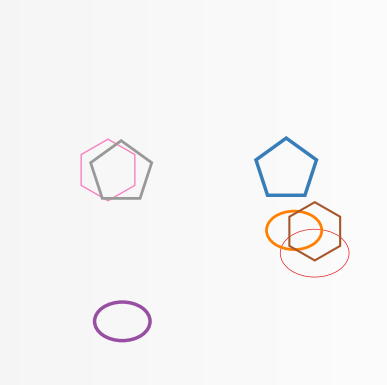[{"shape": "oval", "thickness": 0.5, "radius": 0.44, "center": [0.812, 0.342]}, {"shape": "pentagon", "thickness": 2.5, "radius": 0.41, "center": [0.739, 0.559]}, {"shape": "oval", "thickness": 2.5, "radius": 0.36, "center": [0.316, 0.165]}, {"shape": "oval", "thickness": 2, "radius": 0.36, "center": [0.759, 0.402]}, {"shape": "hexagon", "thickness": 1.5, "radius": 0.38, "center": [0.812, 0.399]}, {"shape": "hexagon", "thickness": 1, "radius": 0.4, "center": [0.279, 0.559]}, {"shape": "pentagon", "thickness": 2, "radius": 0.41, "center": [0.313, 0.552]}]